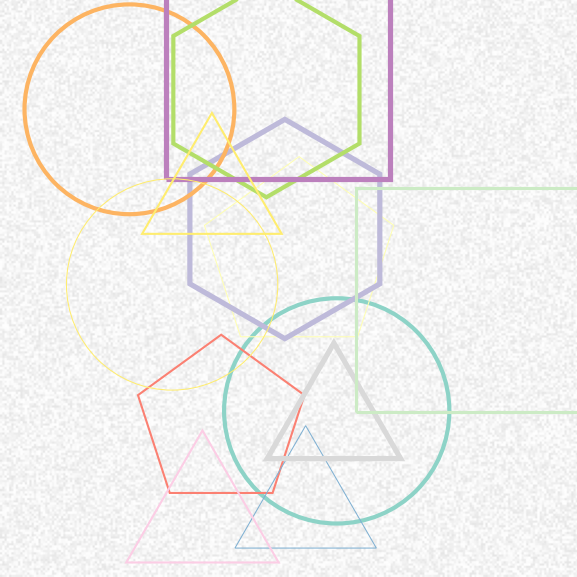[{"shape": "circle", "thickness": 2, "radius": 0.98, "center": [0.583, 0.288]}, {"shape": "pentagon", "thickness": 0.5, "radius": 0.86, "center": [0.518, 0.555]}, {"shape": "hexagon", "thickness": 2.5, "radius": 0.95, "center": [0.493, 0.603]}, {"shape": "pentagon", "thickness": 1, "radius": 0.76, "center": [0.383, 0.268]}, {"shape": "triangle", "thickness": 0.5, "radius": 0.71, "center": [0.529, 0.121]}, {"shape": "circle", "thickness": 2, "radius": 0.91, "center": [0.224, 0.81]}, {"shape": "hexagon", "thickness": 2, "radius": 0.93, "center": [0.461, 0.844]}, {"shape": "triangle", "thickness": 1, "radius": 0.76, "center": [0.351, 0.101]}, {"shape": "triangle", "thickness": 2.5, "radius": 0.67, "center": [0.578, 0.272]}, {"shape": "square", "thickness": 2.5, "radius": 0.97, "center": [0.481, 0.883]}, {"shape": "square", "thickness": 1.5, "radius": 0.97, "center": [0.81, 0.479]}, {"shape": "triangle", "thickness": 1, "radius": 0.7, "center": [0.367, 0.664]}, {"shape": "circle", "thickness": 0.5, "radius": 0.91, "center": [0.298, 0.507]}]